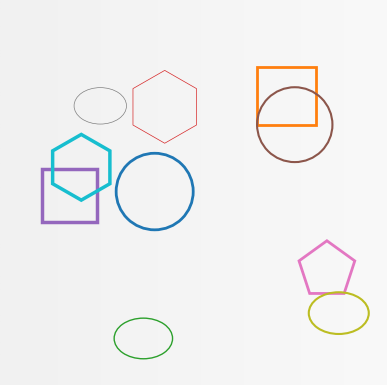[{"shape": "circle", "thickness": 2, "radius": 0.5, "center": [0.399, 0.502]}, {"shape": "square", "thickness": 2, "radius": 0.38, "center": [0.74, 0.751]}, {"shape": "oval", "thickness": 1, "radius": 0.38, "center": [0.37, 0.121]}, {"shape": "hexagon", "thickness": 0.5, "radius": 0.47, "center": [0.425, 0.723]}, {"shape": "square", "thickness": 2.5, "radius": 0.35, "center": [0.179, 0.492]}, {"shape": "circle", "thickness": 1.5, "radius": 0.49, "center": [0.761, 0.676]}, {"shape": "pentagon", "thickness": 2, "radius": 0.38, "center": [0.844, 0.299]}, {"shape": "oval", "thickness": 0.5, "radius": 0.34, "center": [0.259, 0.725]}, {"shape": "oval", "thickness": 1.5, "radius": 0.39, "center": [0.874, 0.187]}, {"shape": "hexagon", "thickness": 2.5, "radius": 0.43, "center": [0.21, 0.565]}]